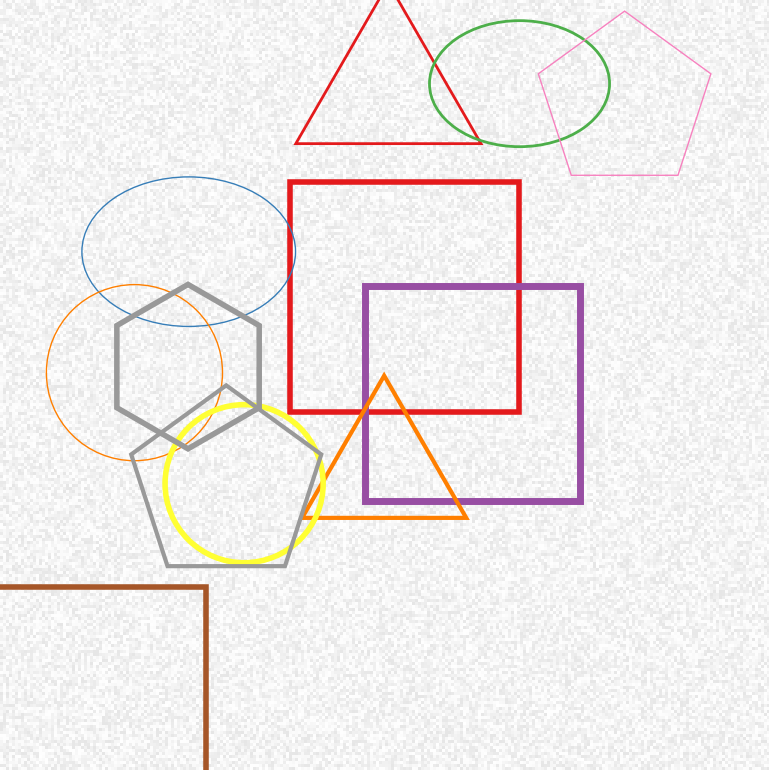[{"shape": "triangle", "thickness": 1, "radius": 0.69, "center": [0.504, 0.883]}, {"shape": "square", "thickness": 2, "radius": 0.74, "center": [0.526, 0.614]}, {"shape": "oval", "thickness": 0.5, "radius": 0.69, "center": [0.245, 0.673]}, {"shape": "oval", "thickness": 1, "radius": 0.58, "center": [0.675, 0.891]}, {"shape": "square", "thickness": 2.5, "radius": 0.7, "center": [0.614, 0.489]}, {"shape": "circle", "thickness": 0.5, "radius": 0.57, "center": [0.175, 0.516]}, {"shape": "triangle", "thickness": 1.5, "radius": 0.62, "center": [0.499, 0.389]}, {"shape": "circle", "thickness": 2, "radius": 0.51, "center": [0.317, 0.372]}, {"shape": "square", "thickness": 2, "radius": 0.68, "center": [0.133, 0.103]}, {"shape": "pentagon", "thickness": 0.5, "radius": 0.59, "center": [0.811, 0.868]}, {"shape": "hexagon", "thickness": 2, "radius": 0.53, "center": [0.244, 0.524]}, {"shape": "pentagon", "thickness": 1.5, "radius": 0.65, "center": [0.294, 0.37]}]